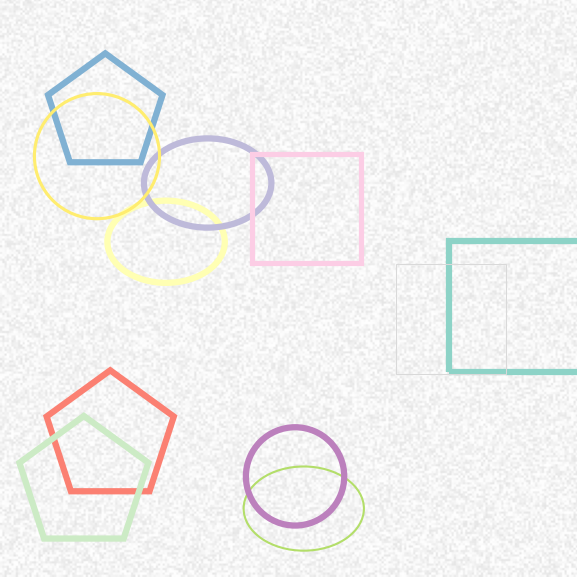[{"shape": "square", "thickness": 3, "radius": 0.57, "center": [0.892, 0.468]}, {"shape": "oval", "thickness": 3, "radius": 0.51, "center": [0.288, 0.581]}, {"shape": "oval", "thickness": 3, "radius": 0.55, "center": [0.36, 0.682]}, {"shape": "pentagon", "thickness": 3, "radius": 0.58, "center": [0.191, 0.242]}, {"shape": "pentagon", "thickness": 3, "radius": 0.52, "center": [0.182, 0.802]}, {"shape": "oval", "thickness": 1, "radius": 0.52, "center": [0.526, 0.118]}, {"shape": "square", "thickness": 2.5, "radius": 0.47, "center": [0.531, 0.638]}, {"shape": "square", "thickness": 0.5, "radius": 0.48, "center": [0.782, 0.446]}, {"shape": "circle", "thickness": 3, "radius": 0.43, "center": [0.511, 0.174]}, {"shape": "pentagon", "thickness": 3, "radius": 0.59, "center": [0.145, 0.162]}, {"shape": "circle", "thickness": 1.5, "radius": 0.54, "center": [0.168, 0.729]}]